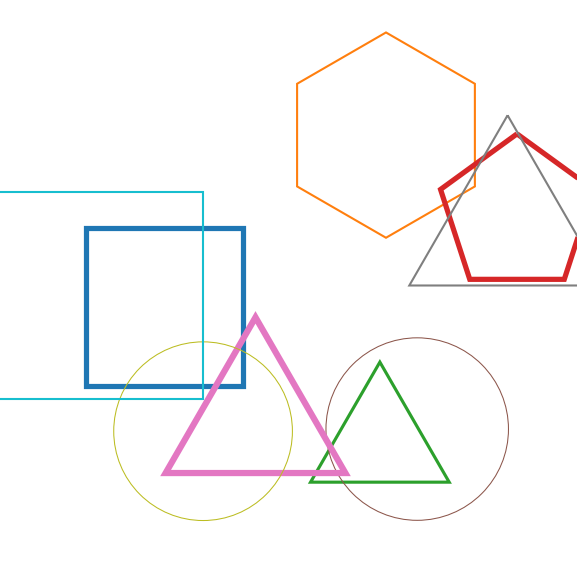[{"shape": "square", "thickness": 2.5, "radius": 0.68, "center": [0.285, 0.467]}, {"shape": "hexagon", "thickness": 1, "radius": 0.89, "center": [0.668, 0.765]}, {"shape": "triangle", "thickness": 1.5, "radius": 0.69, "center": [0.658, 0.234]}, {"shape": "pentagon", "thickness": 2.5, "radius": 0.7, "center": [0.895, 0.628]}, {"shape": "circle", "thickness": 0.5, "radius": 0.79, "center": [0.722, 0.256]}, {"shape": "triangle", "thickness": 3, "radius": 0.9, "center": [0.442, 0.27]}, {"shape": "triangle", "thickness": 1, "radius": 0.98, "center": [0.879, 0.603]}, {"shape": "circle", "thickness": 0.5, "radius": 0.77, "center": [0.352, 0.252]}, {"shape": "square", "thickness": 1, "radius": 0.9, "center": [0.172, 0.487]}]